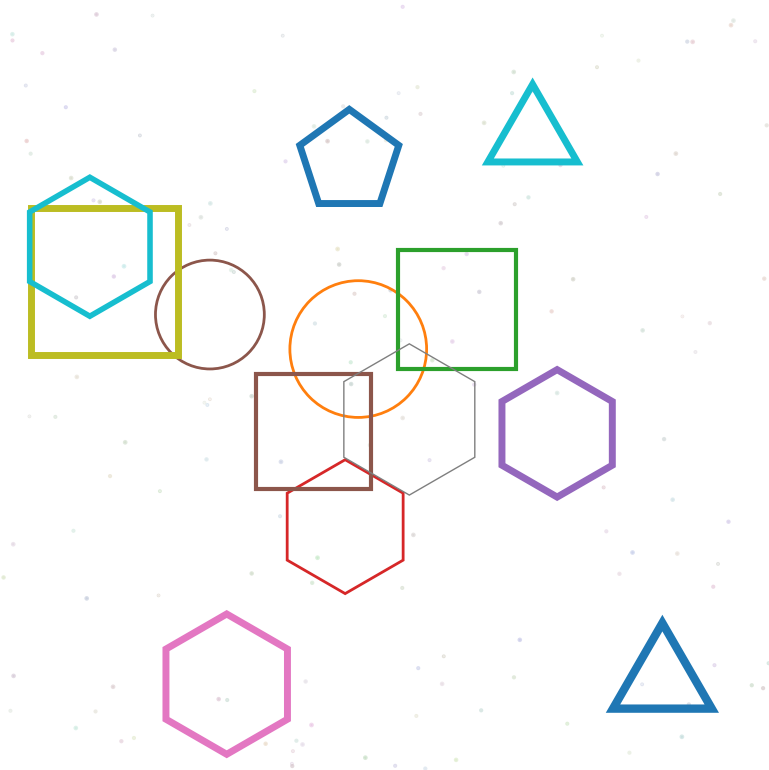[{"shape": "pentagon", "thickness": 2.5, "radius": 0.34, "center": [0.454, 0.79]}, {"shape": "triangle", "thickness": 3, "radius": 0.37, "center": [0.86, 0.117]}, {"shape": "circle", "thickness": 1, "radius": 0.44, "center": [0.465, 0.547]}, {"shape": "square", "thickness": 1.5, "radius": 0.39, "center": [0.593, 0.598]}, {"shape": "hexagon", "thickness": 1, "radius": 0.43, "center": [0.448, 0.316]}, {"shape": "hexagon", "thickness": 2.5, "radius": 0.41, "center": [0.724, 0.437]}, {"shape": "square", "thickness": 1.5, "radius": 0.37, "center": [0.407, 0.439]}, {"shape": "circle", "thickness": 1, "radius": 0.35, "center": [0.273, 0.592]}, {"shape": "hexagon", "thickness": 2.5, "radius": 0.46, "center": [0.294, 0.112]}, {"shape": "hexagon", "thickness": 0.5, "radius": 0.49, "center": [0.532, 0.455]}, {"shape": "square", "thickness": 2.5, "radius": 0.48, "center": [0.136, 0.634]}, {"shape": "triangle", "thickness": 2.5, "radius": 0.34, "center": [0.692, 0.823]}, {"shape": "hexagon", "thickness": 2, "radius": 0.45, "center": [0.117, 0.68]}]